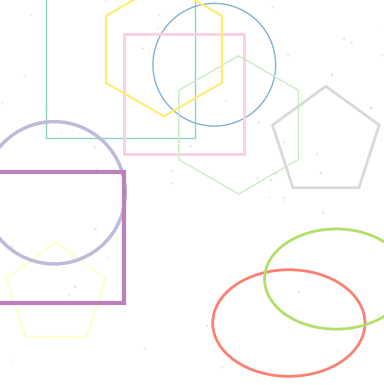[{"shape": "square", "thickness": 1, "radius": 0.96, "center": [0.313, 0.835]}, {"shape": "pentagon", "thickness": 1, "radius": 0.68, "center": [0.146, 0.235]}, {"shape": "circle", "thickness": 2.5, "radius": 0.92, "center": [0.141, 0.499]}, {"shape": "oval", "thickness": 2, "radius": 0.99, "center": [0.75, 0.161]}, {"shape": "circle", "thickness": 1, "radius": 0.8, "center": [0.557, 0.832]}, {"shape": "oval", "thickness": 2, "radius": 0.93, "center": [0.873, 0.275]}, {"shape": "square", "thickness": 2, "radius": 0.78, "center": [0.478, 0.756]}, {"shape": "pentagon", "thickness": 2, "radius": 0.73, "center": [0.846, 0.63]}, {"shape": "square", "thickness": 3, "radius": 0.85, "center": [0.153, 0.382]}, {"shape": "hexagon", "thickness": 1, "radius": 0.9, "center": [0.62, 0.676]}, {"shape": "hexagon", "thickness": 1.5, "radius": 0.87, "center": [0.426, 0.872]}]